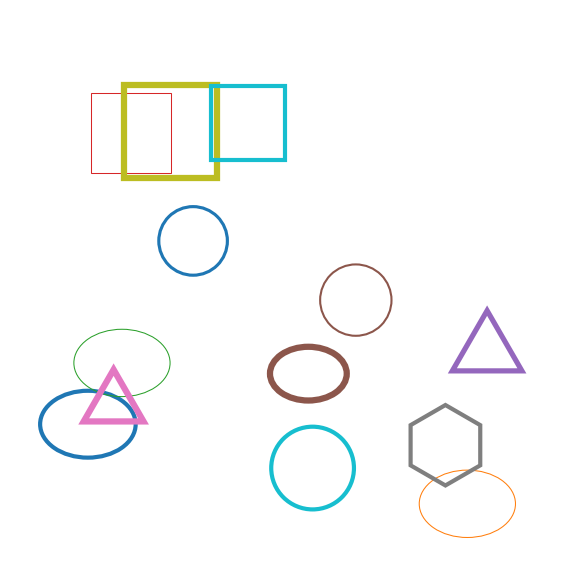[{"shape": "oval", "thickness": 2, "radius": 0.41, "center": [0.152, 0.265]}, {"shape": "circle", "thickness": 1.5, "radius": 0.3, "center": [0.334, 0.582]}, {"shape": "oval", "thickness": 0.5, "radius": 0.42, "center": [0.809, 0.127]}, {"shape": "oval", "thickness": 0.5, "radius": 0.42, "center": [0.211, 0.371]}, {"shape": "square", "thickness": 0.5, "radius": 0.34, "center": [0.226, 0.769]}, {"shape": "triangle", "thickness": 2.5, "radius": 0.35, "center": [0.843, 0.392]}, {"shape": "oval", "thickness": 3, "radius": 0.33, "center": [0.534, 0.352]}, {"shape": "circle", "thickness": 1, "radius": 0.31, "center": [0.616, 0.479]}, {"shape": "triangle", "thickness": 3, "radius": 0.3, "center": [0.197, 0.299]}, {"shape": "hexagon", "thickness": 2, "radius": 0.35, "center": [0.771, 0.228]}, {"shape": "square", "thickness": 3, "radius": 0.4, "center": [0.296, 0.772]}, {"shape": "circle", "thickness": 2, "radius": 0.36, "center": [0.541, 0.189]}, {"shape": "square", "thickness": 2, "radius": 0.32, "center": [0.429, 0.786]}]